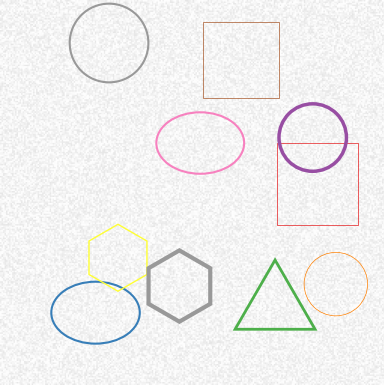[{"shape": "square", "thickness": 0.5, "radius": 0.53, "center": [0.824, 0.522]}, {"shape": "oval", "thickness": 1.5, "radius": 0.57, "center": [0.248, 0.188]}, {"shape": "triangle", "thickness": 2, "radius": 0.6, "center": [0.714, 0.205]}, {"shape": "circle", "thickness": 2.5, "radius": 0.44, "center": [0.812, 0.643]}, {"shape": "circle", "thickness": 0.5, "radius": 0.41, "center": [0.872, 0.262]}, {"shape": "hexagon", "thickness": 1, "radius": 0.43, "center": [0.306, 0.33]}, {"shape": "square", "thickness": 0.5, "radius": 0.49, "center": [0.626, 0.844]}, {"shape": "oval", "thickness": 1.5, "radius": 0.57, "center": [0.52, 0.628]}, {"shape": "circle", "thickness": 1.5, "radius": 0.51, "center": [0.283, 0.888]}, {"shape": "hexagon", "thickness": 3, "radius": 0.46, "center": [0.466, 0.257]}]